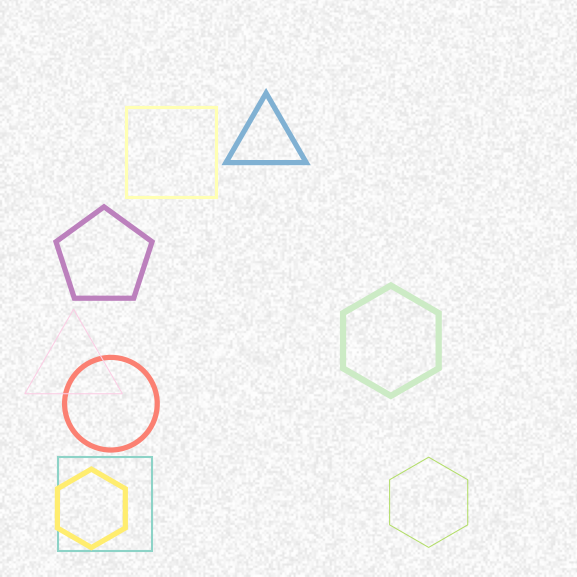[{"shape": "square", "thickness": 1, "radius": 0.41, "center": [0.182, 0.126]}, {"shape": "square", "thickness": 1.5, "radius": 0.39, "center": [0.296, 0.736]}, {"shape": "circle", "thickness": 2.5, "radius": 0.4, "center": [0.192, 0.3]}, {"shape": "triangle", "thickness": 2.5, "radius": 0.4, "center": [0.461, 0.758]}, {"shape": "hexagon", "thickness": 0.5, "radius": 0.39, "center": [0.742, 0.129]}, {"shape": "triangle", "thickness": 0.5, "radius": 0.49, "center": [0.127, 0.366]}, {"shape": "pentagon", "thickness": 2.5, "radius": 0.44, "center": [0.18, 0.554]}, {"shape": "hexagon", "thickness": 3, "radius": 0.48, "center": [0.677, 0.409]}, {"shape": "hexagon", "thickness": 2.5, "radius": 0.34, "center": [0.158, 0.119]}]